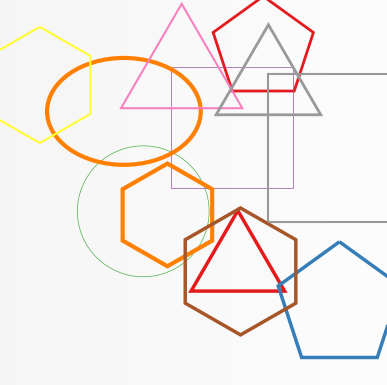[{"shape": "triangle", "thickness": 2.5, "radius": 0.7, "center": [0.614, 0.314]}, {"shape": "pentagon", "thickness": 2, "radius": 0.68, "center": [0.679, 0.874]}, {"shape": "pentagon", "thickness": 2.5, "radius": 0.83, "center": [0.876, 0.206]}, {"shape": "circle", "thickness": 0.5, "radius": 0.85, "center": [0.37, 0.451]}, {"shape": "square", "thickness": 0.5, "radius": 0.79, "center": [0.599, 0.668]}, {"shape": "hexagon", "thickness": 3, "radius": 0.67, "center": [0.432, 0.442]}, {"shape": "oval", "thickness": 3, "radius": 0.99, "center": [0.32, 0.711]}, {"shape": "hexagon", "thickness": 1.5, "radius": 0.75, "center": [0.103, 0.779]}, {"shape": "hexagon", "thickness": 2.5, "radius": 0.82, "center": [0.621, 0.295]}, {"shape": "triangle", "thickness": 1.5, "radius": 0.9, "center": [0.469, 0.809]}, {"shape": "triangle", "thickness": 2, "radius": 0.78, "center": [0.693, 0.78]}, {"shape": "square", "thickness": 1.5, "radius": 0.96, "center": [0.884, 0.616]}]